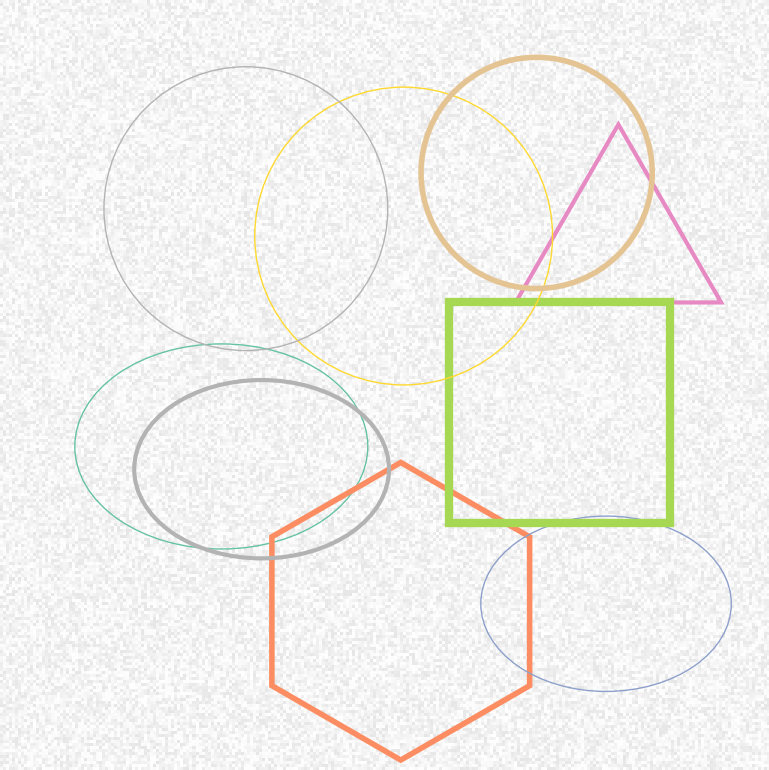[{"shape": "oval", "thickness": 0.5, "radius": 0.95, "center": [0.287, 0.42]}, {"shape": "hexagon", "thickness": 2, "radius": 0.97, "center": [0.52, 0.206]}, {"shape": "oval", "thickness": 0.5, "radius": 0.81, "center": [0.787, 0.216]}, {"shape": "triangle", "thickness": 1.5, "radius": 0.77, "center": [0.803, 0.684]}, {"shape": "square", "thickness": 3, "radius": 0.72, "center": [0.727, 0.464]}, {"shape": "circle", "thickness": 0.5, "radius": 0.97, "center": [0.524, 0.693]}, {"shape": "circle", "thickness": 2, "radius": 0.75, "center": [0.697, 0.775]}, {"shape": "oval", "thickness": 1.5, "radius": 0.83, "center": [0.34, 0.391]}, {"shape": "circle", "thickness": 0.5, "radius": 0.92, "center": [0.319, 0.729]}]